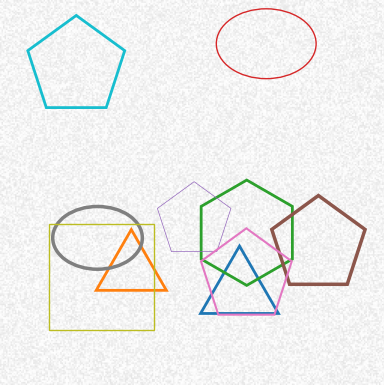[{"shape": "triangle", "thickness": 2, "radius": 0.58, "center": [0.622, 0.244]}, {"shape": "triangle", "thickness": 2, "radius": 0.53, "center": [0.341, 0.298]}, {"shape": "hexagon", "thickness": 2, "radius": 0.68, "center": [0.641, 0.396]}, {"shape": "oval", "thickness": 1, "radius": 0.65, "center": [0.691, 0.886]}, {"shape": "pentagon", "thickness": 0.5, "radius": 0.5, "center": [0.504, 0.428]}, {"shape": "pentagon", "thickness": 2.5, "radius": 0.64, "center": [0.827, 0.365]}, {"shape": "pentagon", "thickness": 1.5, "radius": 0.62, "center": [0.64, 0.283]}, {"shape": "oval", "thickness": 2.5, "radius": 0.58, "center": [0.253, 0.382]}, {"shape": "square", "thickness": 1, "radius": 0.68, "center": [0.263, 0.281]}, {"shape": "pentagon", "thickness": 2, "radius": 0.66, "center": [0.198, 0.828]}]